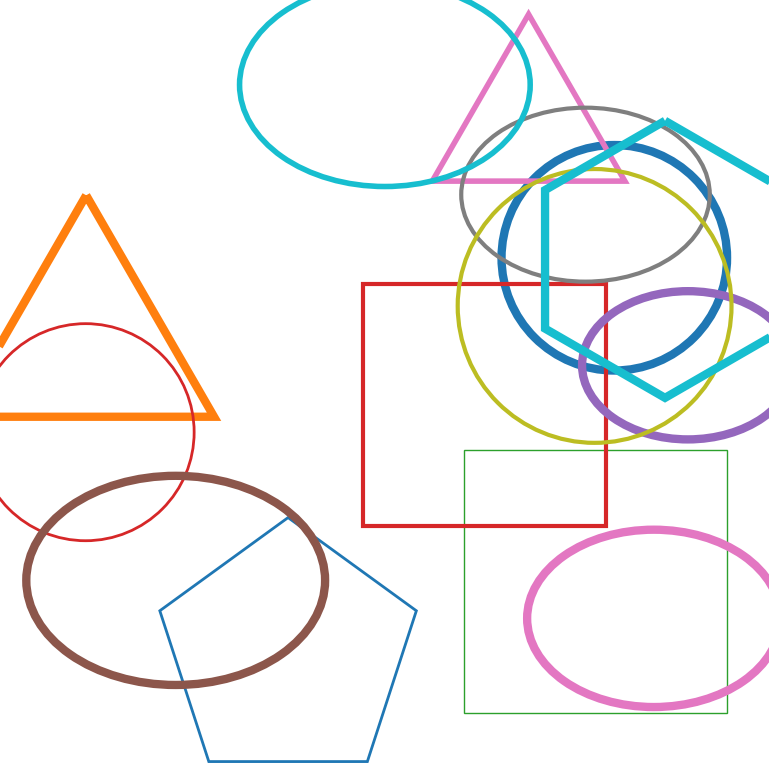[{"shape": "pentagon", "thickness": 1, "radius": 0.88, "center": [0.374, 0.153]}, {"shape": "circle", "thickness": 3, "radius": 0.73, "center": [0.798, 0.665]}, {"shape": "triangle", "thickness": 3, "radius": 0.96, "center": [0.112, 0.555]}, {"shape": "square", "thickness": 0.5, "radius": 0.85, "center": [0.773, 0.245]}, {"shape": "circle", "thickness": 1, "radius": 0.7, "center": [0.111, 0.439]}, {"shape": "square", "thickness": 1.5, "radius": 0.79, "center": [0.629, 0.474]}, {"shape": "oval", "thickness": 3, "radius": 0.69, "center": [0.893, 0.526]}, {"shape": "oval", "thickness": 3, "radius": 0.97, "center": [0.228, 0.246]}, {"shape": "triangle", "thickness": 2, "radius": 0.72, "center": [0.686, 0.837]}, {"shape": "oval", "thickness": 3, "radius": 0.82, "center": [0.849, 0.197]}, {"shape": "oval", "thickness": 1.5, "radius": 0.81, "center": [0.76, 0.747]}, {"shape": "circle", "thickness": 1.5, "radius": 0.89, "center": [0.772, 0.603]}, {"shape": "oval", "thickness": 2, "radius": 0.94, "center": [0.5, 0.89]}, {"shape": "hexagon", "thickness": 3, "radius": 0.9, "center": [0.864, 0.663]}]